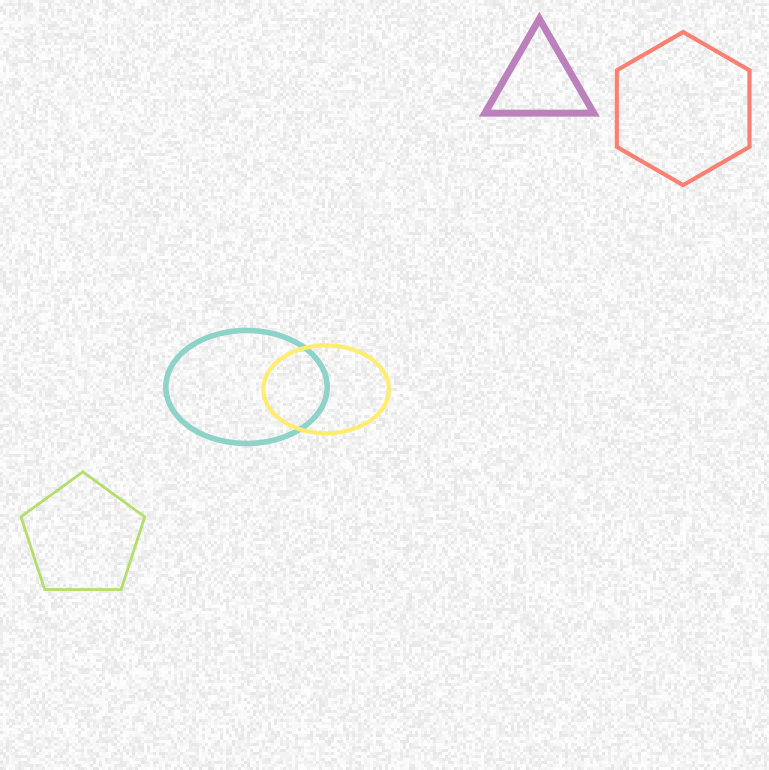[{"shape": "oval", "thickness": 2, "radius": 0.52, "center": [0.32, 0.497]}, {"shape": "hexagon", "thickness": 1.5, "radius": 0.5, "center": [0.887, 0.859]}, {"shape": "pentagon", "thickness": 1, "radius": 0.42, "center": [0.108, 0.303]}, {"shape": "triangle", "thickness": 2.5, "radius": 0.41, "center": [0.7, 0.894]}, {"shape": "oval", "thickness": 1.5, "radius": 0.41, "center": [0.424, 0.494]}]